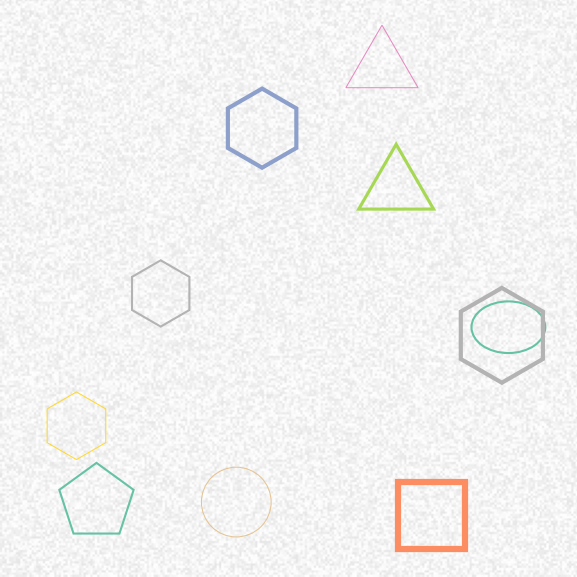[{"shape": "pentagon", "thickness": 1, "radius": 0.34, "center": [0.167, 0.13]}, {"shape": "oval", "thickness": 1, "radius": 0.32, "center": [0.88, 0.433]}, {"shape": "square", "thickness": 3, "radius": 0.29, "center": [0.747, 0.107]}, {"shape": "hexagon", "thickness": 2, "radius": 0.34, "center": [0.454, 0.777]}, {"shape": "triangle", "thickness": 0.5, "radius": 0.36, "center": [0.661, 0.883]}, {"shape": "triangle", "thickness": 1.5, "radius": 0.37, "center": [0.686, 0.674]}, {"shape": "hexagon", "thickness": 0.5, "radius": 0.29, "center": [0.132, 0.262]}, {"shape": "circle", "thickness": 0.5, "radius": 0.3, "center": [0.409, 0.13]}, {"shape": "hexagon", "thickness": 2, "radius": 0.41, "center": [0.869, 0.419]}, {"shape": "hexagon", "thickness": 1, "radius": 0.29, "center": [0.278, 0.491]}]